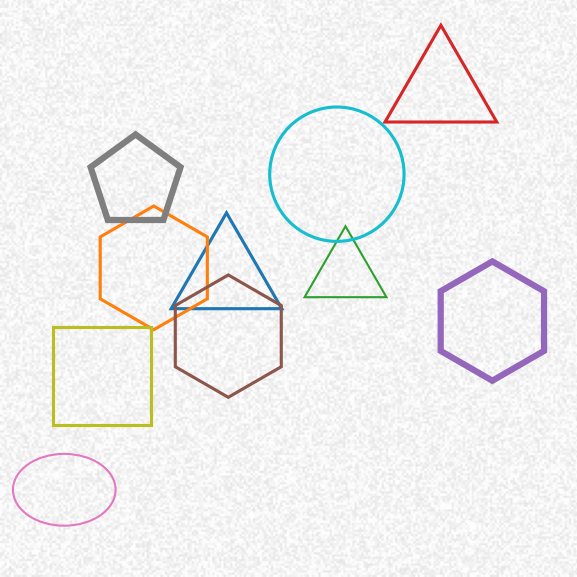[{"shape": "triangle", "thickness": 1.5, "radius": 0.55, "center": [0.392, 0.52]}, {"shape": "hexagon", "thickness": 1.5, "radius": 0.54, "center": [0.266, 0.535]}, {"shape": "triangle", "thickness": 1, "radius": 0.41, "center": [0.598, 0.525]}, {"shape": "triangle", "thickness": 1.5, "radius": 0.56, "center": [0.763, 0.844]}, {"shape": "hexagon", "thickness": 3, "radius": 0.52, "center": [0.853, 0.443]}, {"shape": "hexagon", "thickness": 1.5, "radius": 0.53, "center": [0.395, 0.417]}, {"shape": "oval", "thickness": 1, "radius": 0.44, "center": [0.111, 0.151]}, {"shape": "pentagon", "thickness": 3, "radius": 0.41, "center": [0.235, 0.684]}, {"shape": "square", "thickness": 1.5, "radius": 0.42, "center": [0.176, 0.348]}, {"shape": "circle", "thickness": 1.5, "radius": 0.58, "center": [0.583, 0.697]}]